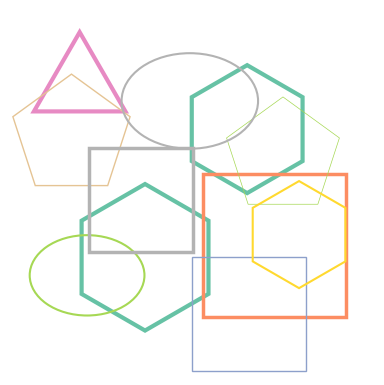[{"shape": "hexagon", "thickness": 3, "radius": 0.95, "center": [0.377, 0.332]}, {"shape": "hexagon", "thickness": 3, "radius": 0.83, "center": [0.642, 0.665]}, {"shape": "square", "thickness": 2.5, "radius": 0.92, "center": [0.713, 0.362]}, {"shape": "square", "thickness": 1, "radius": 0.74, "center": [0.647, 0.185]}, {"shape": "triangle", "thickness": 3, "radius": 0.69, "center": [0.207, 0.779]}, {"shape": "pentagon", "thickness": 0.5, "radius": 0.77, "center": [0.735, 0.594]}, {"shape": "oval", "thickness": 1.5, "radius": 0.75, "center": [0.226, 0.285]}, {"shape": "hexagon", "thickness": 1.5, "radius": 0.7, "center": [0.777, 0.391]}, {"shape": "pentagon", "thickness": 1, "radius": 0.8, "center": [0.186, 0.647]}, {"shape": "oval", "thickness": 1.5, "radius": 0.89, "center": [0.493, 0.738]}, {"shape": "square", "thickness": 2.5, "radius": 0.67, "center": [0.367, 0.48]}]